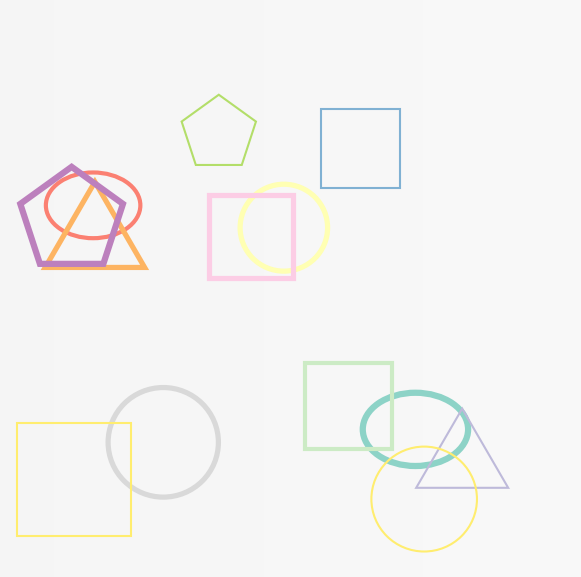[{"shape": "oval", "thickness": 3, "radius": 0.45, "center": [0.715, 0.256]}, {"shape": "circle", "thickness": 2.5, "radius": 0.38, "center": [0.488, 0.605]}, {"shape": "triangle", "thickness": 1, "radius": 0.46, "center": [0.795, 0.2]}, {"shape": "oval", "thickness": 2, "radius": 0.41, "center": [0.16, 0.644]}, {"shape": "square", "thickness": 1, "radius": 0.34, "center": [0.62, 0.742]}, {"shape": "triangle", "thickness": 2.5, "radius": 0.49, "center": [0.163, 0.585]}, {"shape": "pentagon", "thickness": 1, "radius": 0.34, "center": [0.376, 0.768]}, {"shape": "square", "thickness": 2.5, "radius": 0.36, "center": [0.432, 0.59]}, {"shape": "circle", "thickness": 2.5, "radius": 0.47, "center": [0.281, 0.233]}, {"shape": "pentagon", "thickness": 3, "radius": 0.46, "center": [0.123, 0.617]}, {"shape": "square", "thickness": 2, "radius": 0.37, "center": [0.599, 0.297]}, {"shape": "square", "thickness": 1, "radius": 0.49, "center": [0.127, 0.169]}, {"shape": "circle", "thickness": 1, "radius": 0.45, "center": [0.73, 0.135]}]